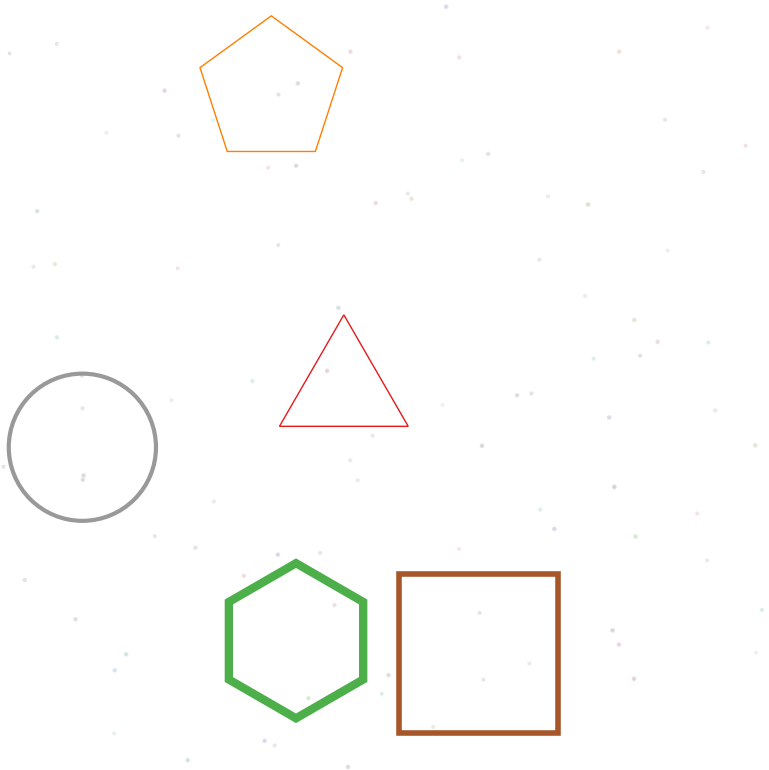[{"shape": "triangle", "thickness": 0.5, "radius": 0.48, "center": [0.447, 0.495]}, {"shape": "hexagon", "thickness": 3, "radius": 0.5, "center": [0.384, 0.168]}, {"shape": "pentagon", "thickness": 0.5, "radius": 0.49, "center": [0.352, 0.882]}, {"shape": "square", "thickness": 2, "radius": 0.51, "center": [0.621, 0.151]}, {"shape": "circle", "thickness": 1.5, "radius": 0.48, "center": [0.107, 0.419]}]